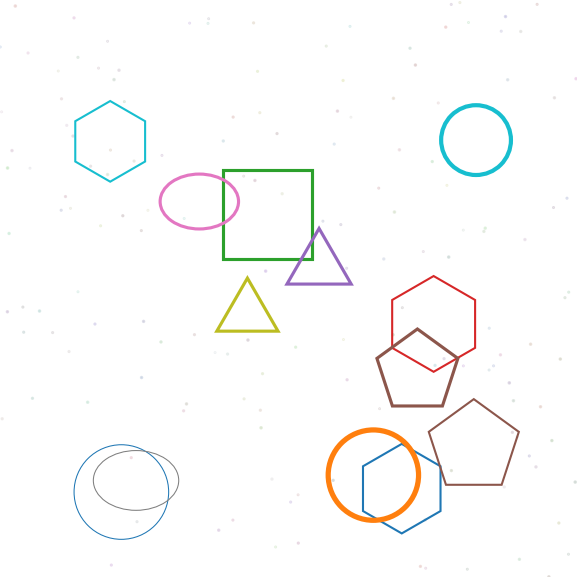[{"shape": "hexagon", "thickness": 1, "radius": 0.39, "center": [0.696, 0.153]}, {"shape": "circle", "thickness": 0.5, "radius": 0.41, "center": [0.21, 0.147]}, {"shape": "circle", "thickness": 2.5, "radius": 0.39, "center": [0.647, 0.176]}, {"shape": "square", "thickness": 1.5, "radius": 0.38, "center": [0.463, 0.628]}, {"shape": "hexagon", "thickness": 1, "radius": 0.41, "center": [0.751, 0.438]}, {"shape": "triangle", "thickness": 1.5, "radius": 0.32, "center": [0.553, 0.539]}, {"shape": "pentagon", "thickness": 1, "radius": 0.41, "center": [0.82, 0.226]}, {"shape": "pentagon", "thickness": 1.5, "radius": 0.37, "center": [0.723, 0.356]}, {"shape": "oval", "thickness": 1.5, "radius": 0.34, "center": [0.345, 0.65]}, {"shape": "oval", "thickness": 0.5, "radius": 0.37, "center": [0.236, 0.167]}, {"shape": "triangle", "thickness": 1.5, "radius": 0.31, "center": [0.428, 0.456]}, {"shape": "circle", "thickness": 2, "radius": 0.3, "center": [0.824, 0.757]}, {"shape": "hexagon", "thickness": 1, "radius": 0.35, "center": [0.191, 0.754]}]